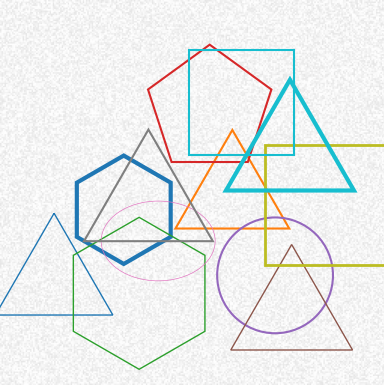[{"shape": "hexagon", "thickness": 3, "radius": 0.7, "center": [0.321, 0.455]}, {"shape": "triangle", "thickness": 1, "radius": 0.88, "center": [0.14, 0.27]}, {"shape": "triangle", "thickness": 1.5, "radius": 0.85, "center": [0.604, 0.492]}, {"shape": "hexagon", "thickness": 1, "radius": 0.99, "center": [0.361, 0.238]}, {"shape": "pentagon", "thickness": 1.5, "radius": 0.84, "center": [0.545, 0.715]}, {"shape": "circle", "thickness": 1.5, "radius": 0.75, "center": [0.714, 0.285]}, {"shape": "triangle", "thickness": 1, "radius": 0.91, "center": [0.758, 0.182]}, {"shape": "oval", "thickness": 0.5, "radius": 0.74, "center": [0.411, 0.374]}, {"shape": "triangle", "thickness": 1.5, "radius": 0.97, "center": [0.385, 0.47]}, {"shape": "square", "thickness": 2, "radius": 0.78, "center": [0.844, 0.468]}, {"shape": "square", "thickness": 1.5, "radius": 0.68, "center": [0.628, 0.734]}, {"shape": "triangle", "thickness": 3, "radius": 0.96, "center": [0.753, 0.601]}]